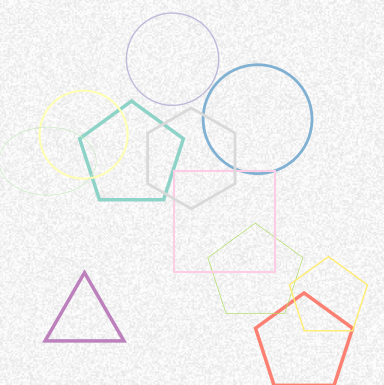[{"shape": "pentagon", "thickness": 2.5, "radius": 0.71, "center": [0.342, 0.596]}, {"shape": "circle", "thickness": 1.5, "radius": 0.57, "center": [0.217, 0.65]}, {"shape": "circle", "thickness": 1, "radius": 0.6, "center": [0.448, 0.846]}, {"shape": "pentagon", "thickness": 2.5, "radius": 0.66, "center": [0.79, 0.106]}, {"shape": "circle", "thickness": 2, "radius": 0.71, "center": [0.669, 0.69]}, {"shape": "pentagon", "thickness": 0.5, "radius": 0.65, "center": [0.663, 0.291]}, {"shape": "square", "thickness": 1.5, "radius": 0.65, "center": [0.584, 0.424]}, {"shape": "hexagon", "thickness": 2, "radius": 0.66, "center": [0.497, 0.589]}, {"shape": "triangle", "thickness": 2.5, "radius": 0.59, "center": [0.219, 0.174]}, {"shape": "oval", "thickness": 0.5, "radius": 0.63, "center": [0.123, 0.581]}, {"shape": "pentagon", "thickness": 1, "radius": 0.53, "center": [0.853, 0.227]}]